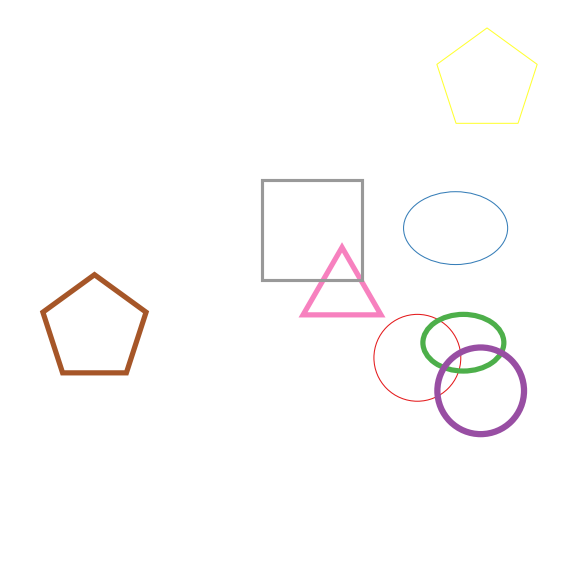[{"shape": "circle", "thickness": 0.5, "radius": 0.38, "center": [0.723, 0.38]}, {"shape": "oval", "thickness": 0.5, "radius": 0.45, "center": [0.789, 0.604]}, {"shape": "oval", "thickness": 2.5, "radius": 0.35, "center": [0.802, 0.406]}, {"shape": "circle", "thickness": 3, "radius": 0.38, "center": [0.832, 0.322]}, {"shape": "pentagon", "thickness": 0.5, "radius": 0.46, "center": [0.843, 0.859]}, {"shape": "pentagon", "thickness": 2.5, "radius": 0.47, "center": [0.164, 0.43]}, {"shape": "triangle", "thickness": 2.5, "radius": 0.39, "center": [0.592, 0.493]}, {"shape": "square", "thickness": 1.5, "radius": 0.43, "center": [0.54, 0.601]}]